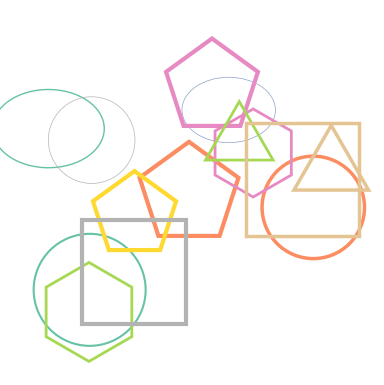[{"shape": "oval", "thickness": 1, "radius": 0.73, "center": [0.126, 0.666]}, {"shape": "circle", "thickness": 1.5, "radius": 0.73, "center": [0.233, 0.247]}, {"shape": "pentagon", "thickness": 3, "radius": 0.68, "center": [0.491, 0.497]}, {"shape": "circle", "thickness": 2.5, "radius": 0.67, "center": [0.814, 0.461]}, {"shape": "oval", "thickness": 0.5, "radius": 0.61, "center": [0.594, 0.714]}, {"shape": "pentagon", "thickness": 3, "radius": 0.63, "center": [0.551, 0.774]}, {"shape": "hexagon", "thickness": 2, "radius": 0.57, "center": [0.658, 0.603]}, {"shape": "triangle", "thickness": 2, "radius": 0.51, "center": [0.622, 0.635]}, {"shape": "hexagon", "thickness": 2, "radius": 0.64, "center": [0.231, 0.19]}, {"shape": "pentagon", "thickness": 3, "radius": 0.57, "center": [0.349, 0.442]}, {"shape": "triangle", "thickness": 2.5, "radius": 0.56, "center": [0.86, 0.562]}, {"shape": "square", "thickness": 2.5, "radius": 0.73, "center": [0.787, 0.533]}, {"shape": "circle", "thickness": 0.5, "radius": 0.56, "center": [0.238, 0.636]}, {"shape": "square", "thickness": 3, "radius": 0.68, "center": [0.348, 0.293]}]